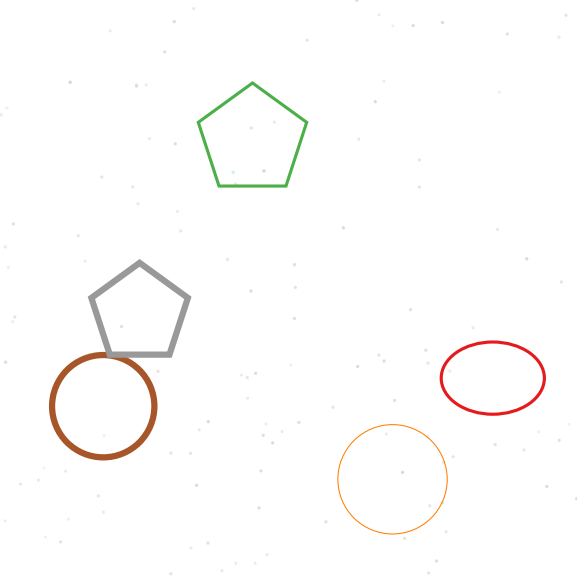[{"shape": "oval", "thickness": 1.5, "radius": 0.45, "center": [0.853, 0.344]}, {"shape": "pentagon", "thickness": 1.5, "radius": 0.49, "center": [0.437, 0.757]}, {"shape": "circle", "thickness": 0.5, "radius": 0.47, "center": [0.68, 0.169]}, {"shape": "circle", "thickness": 3, "radius": 0.44, "center": [0.179, 0.296]}, {"shape": "pentagon", "thickness": 3, "radius": 0.44, "center": [0.242, 0.456]}]